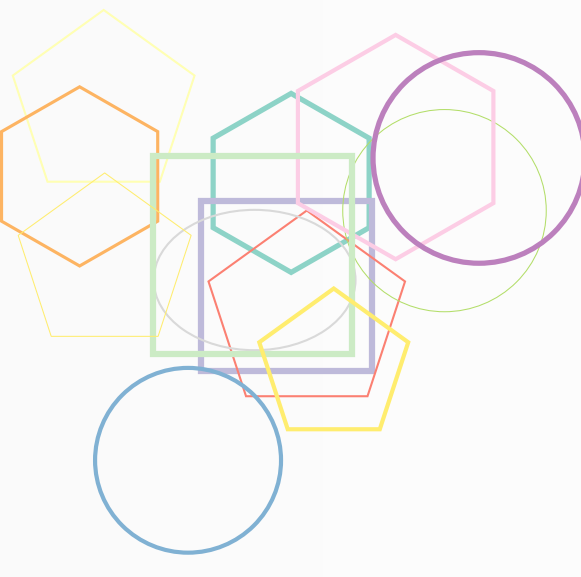[{"shape": "hexagon", "thickness": 2.5, "radius": 0.77, "center": [0.501, 0.682]}, {"shape": "pentagon", "thickness": 1, "radius": 0.82, "center": [0.178, 0.817]}, {"shape": "square", "thickness": 3, "radius": 0.74, "center": [0.492, 0.503]}, {"shape": "pentagon", "thickness": 1, "radius": 0.89, "center": [0.528, 0.457]}, {"shape": "circle", "thickness": 2, "radius": 0.8, "center": [0.324, 0.202]}, {"shape": "hexagon", "thickness": 1.5, "radius": 0.78, "center": [0.137, 0.694]}, {"shape": "circle", "thickness": 0.5, "radius": 0.88, "center": [0.765, 0.634]}, {"shape": "hexagon", "thickness": 2, "radius": 0.97, "center": [0.681, 0.744]}, {"shape": "oval", "thickness": 1, "radius": 0.87, "center": [0.438, 0.514]}, {"shape": "circle", "thickness": 2.5, "radius": 0.91, "center": [0.824, 0.726]}, {"shape": "square", "thickness": 3, "radius": 0.86, "center": [0.434, 0.558]}, {"shape": "pentagon", "thickness": 2, "radius": 0.67, "center": [0.574, 0.365]}, {"shape": "pentagon", "thickness": 0.5, "radius": 0.78, "center": [0.18, 0.543]}]